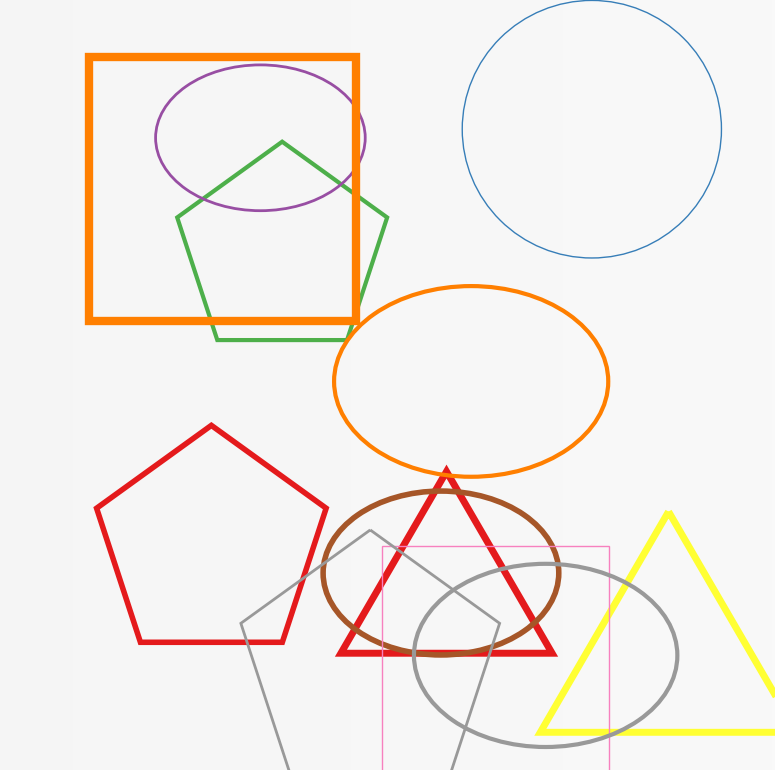[{"shape": "pentagon", "thickness": 2, "radius": 0.78, "center": [0.273, 0.292]}, {"shape": "triangle", "thickness": 2.5, "radius": 0.79, "center": [0.576, 0.23]}, {"shape": "circle", "thickness": 0.5, "radius": 0.84, "center": [0.764, 0.832]}, {"shape": "pentagon", "thickness": 1.5, "radius": 0.71, "center": [0.364, 0.674]}, {"shape": "oval", "thickness": 1, "radius": 0.68, "center": [0.336, 0.821]}, {"shape": "oval", "thickness": 1.5, "radius": 0.88, "center": [0.608, 0.505]}, {"shape": "square", "thickness": 3, "radius": 0.86, "center": [0.287, 0.754]}, {"shape": "triangle", "thickness": 2.5, "radius": 0.96, "center": [0.863, 0.145]}, {"shape": "oval", "thickness": 2, "radius": 0.76, "center": [0.569, 0.256]}, {"shape": "square", "thickness": 0.5, "radius": 0.73, "center": [0.639, 0.145]}, {"shape": "oval", "thickness": 1.5, "radius": 0.85, "center": [0.704, 0.149]}, {"shape": "pentagon", "thickness": 1, "radius": 0.88, "center": [0.478, 0.136]}]